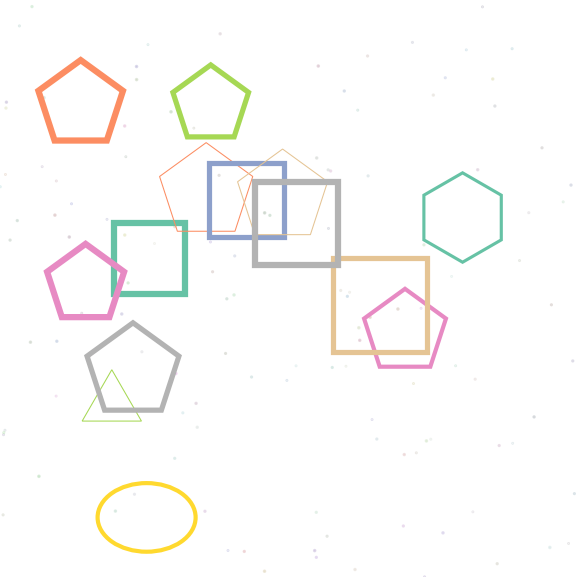[{"shape": "hexagon", "thickness": 1.5, "radius": 0.39, "center": [0.801, 0.622]}, {"shape": "square", "thickness": 3, "radius": 0.31, "center": [0.259, 0.551]}, {"shape": "pentagon", "thickness": 3, "radius": 0.38, "center": [0.14, 0.818]}, {"shape": "pentagon", "thickness": 0.5, "radius": 0.42, "center": [0.357, 0.667]}, {"shape": "square", "thickness": 2.5, "radius": 0.32, "center": [0.427, 0.653]}, {"shape": "pentagon", "thickness": 3, "radius": 0.35, "center": [0.148, 0.507]}, {"shape": "pentagon", "thickness": 2, "radius": 0.37, "center": [0.701, 0.424]}, {"shape": "triangle", "thickness": 0.5, "radius": 0.3, "center": [0.194, 0.3]}, {"shape": "pentagon", "thickness": 2.5, "radius": 0.34, "center": [0.365, 0.818]}, {"shape": "oval", "thickness": 2, "radius": 0.42, "center": [0.254, 0.103]}, {"shape": "pentagon", "thickness": 0.5, "radius": 0.41, "center": [0.489, 0.659]}, {"shape": "square", "thickness": 2.5, "radius": 0.41, "center": [0.658, 0.471]}, {"shape": "pentagon", "thickness": 2.5, "radius": 0.42, "center": [0.23, 0.357]}, {"shape": "square", "thickness": 3, "radius": 0.36, "center": [0.514, 0.612]}]